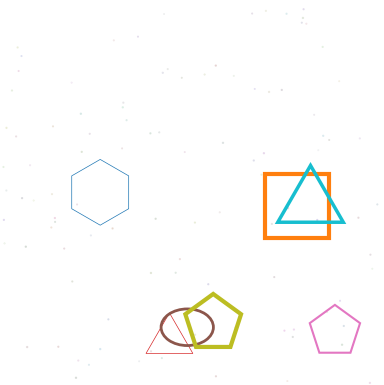[{"shape": "hexagon", "thickness": 0.5, "radius": 0.43, "center": [0.26, 0.501]}, {"shape": "square", "thickness": 3, "radius": 0.42, "center": [0.771, 0.465]}, {"shape": "triangle", "thickness": 0.5, "radius": 0.35, "center": [0.44, 0.117]}, {"shape": "oval", "thickness": 2, "radius": 0.34, "center": [0.486, 0.15]}, {"shape": "pentagon", "thickness": 1.5, "radius": 0.34, "center": [0.87, 0.139]}, {"shape": "pentagon", "thickness": 3, "radius": 0.38, "center": [0.554, 0.16]}, {"shape": "triangle", "thickness": 2.5, "radius": 0.49, "center": [0.807, 0.472]}]